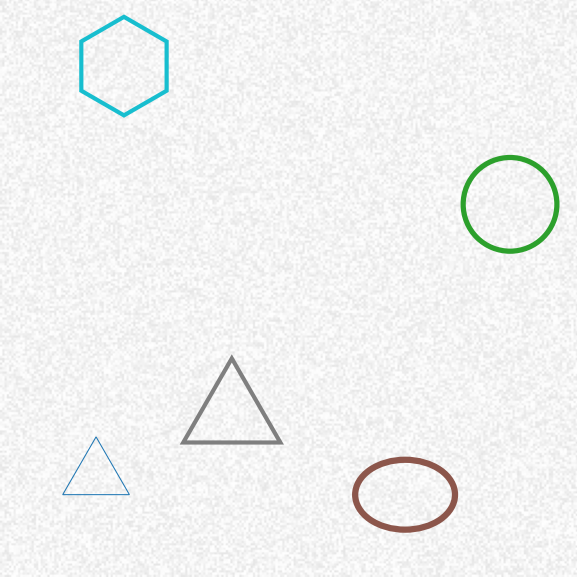[{"shape": "triangle", "thickness": 0.5, "radius": 0.33, "center": [0.166, 0.176]}, {"shape": "circle", "thickness": 2.5, "radius": 0.41, "center": [0.883, 0.645]}, {"shape": "oval", "thickness": 3, "radius": 0.43, "center": [0.701, 0.142]}, {"shape": "triangle", "thickness": 2, "radius": 0.49, "center": [0.401, 0.281]}, {"shape": "hexagon", "thickness": 2, "radius": 0.43, "center": [0.215, 0.885]}]